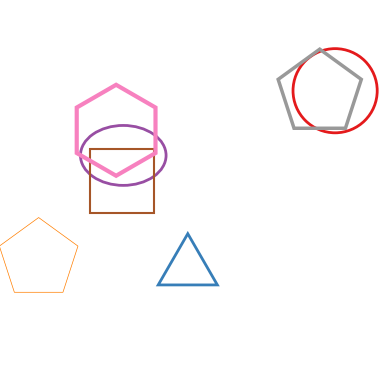[{"shape": "circle", "thickness": 2, "radius": 0.55, "center": [0.87, 0.764]}, {"shape": "triangle", "thickness": 2, "radius": 0.44, "center": [0.488, 0.304]}, {"shape": "oval", "thickness": 2, "radius": 0.56, "center": [0.32, 0.596]}, {"shape": "pentagon", "thickness": 0.5, "radius": 0.54, "center": [0.1, 0.328]}, {"shape": "square", "thickness": 1.5, "radius": 0.42, "center": [0.316, 0.531]}, {"shape": "hexagon", "thickness": 3, "radius": 0.59, "center": [0.302, 0.662]}, {"shape": "pentagon", "thickness": 2.5, "radius": 0.57, "center": [0.83, 0.759]}]